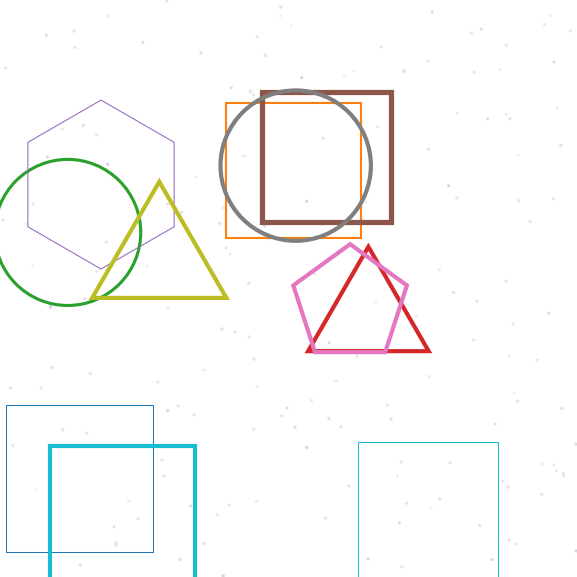[{"shape": "square", "thickness": 0.5, "radius": 0.63, "center": [0.137, 0.171]}, {"shape": "square", "thickness": 1, "radius": 0.59, "center": [0.508, 0.704]}, {"shape": "circle", "thickness": 1.5, "radius": 0.63, "center": [0.117, 0.597]}, {"shape": "triangle", "thickness": 2, "radius": 0.6, "center": [0.638, 0.451]}, {"shape": "hexagon", "thickness": 0.5, "radius": 0.73, "center": [0.175, 0.68]}, {"shape": "square", "thickness": 2.5, "radius": 0.56, "center": [0.565, 0.727]}, {"shape": "pentagon", "thickness": 2, "radius": 0.52, "center": [0.606, 0.473]}, {"shape": "circle", "thickness": 2, "radius": 0.65, "center": [0.512, 0.712]}, {"shape": "triangle", "thickness": 2, "radius": 0.67, "center": [0.276, 0.55]}, {"shape": "square", "thickness": 2, "radius": 0.63, "center": [0.212, 0.1]}, {"shape": "square", "thickness": 0.5, "radius": 0.61, "center": [0.741, 0.112]}]